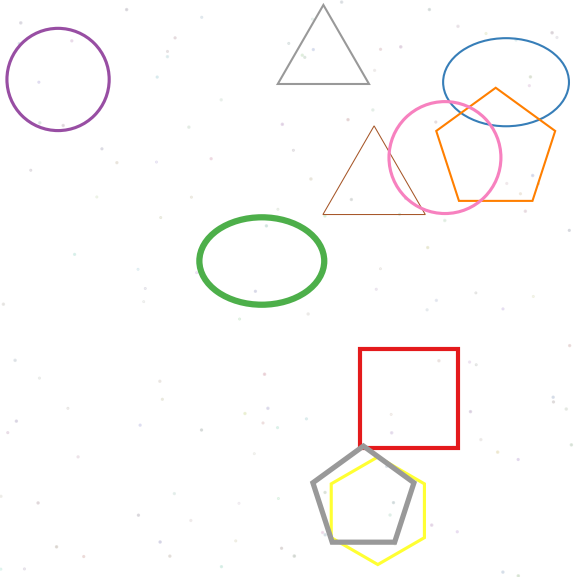[{"shape": "square", "thickness": 2, "radius": 0.43, "center": [0.708, 0.309]}, {"shape": "oval", "thickness": 1, "radius": 0.54, "center": [0.876, 0.857]}, {"shape": "oval", "thickness": 3, "radius": 0.54, "center": [0.453, 0.547]}, {"shape": "circle", "thickness": 1.5, "radius": 0.44, "center": [0.101, 0.862]}, {"shape": "pentagon", "thickness": 1, "radius": 0.54, "center": [0.858, 0.739]}, {"shape": "hexagon", "thickness": 1.5, "radius": 0.47, "center": [0.654, 0.115]}, {"shape": "triangle", "thickness": 0.5, "radius": 0.51, "center": [0.648, 0.679]}, {"shape": "circle", "thickness": 1.5, "radius": 0.48, "center": [0.77, 0.726]}, {"shape": "pentagon", "thickness": 2.5, "radius": 0.46, "center": [0.629, 0.135]}, {"shape": "triangle", "thickness": 1, "radius": 0.46, "center": [0.56, 0.899]}]